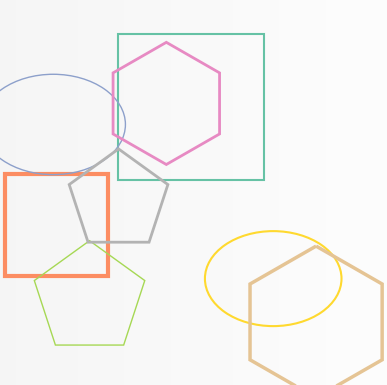[{"shape": "square", "thickness": 1.5, "radius": 0.95, "center": [0.493, 0.722]}, {"shape": "square", "thickness": 3, "radius": 0.67, "center": [0.146, 0.416]}, {"shape": "oval", "thickness": 1, "radius": 0.93, "center": [0.137, 0.677]}, {"shape": "hexagon", "thickness": 2, "radius": 0.79, "center": [0.429, 0.731]}, {"shape": "pentagon", "thickness": 1, "radius": 0.75, "center": [0.231, 0.225]}, {"shape": "oval", "thickness": 1.5, "radius": 0.88, "center": [0.705, 0.276]}, {"shape": "hexagon", "thickness": 2.5, "radius": 0.98, "center": [0.816, 0.164]}, {"shape": "pentagon", "thickness": 2, "radius": 0.67, "center": [0.306, 0.479]}]